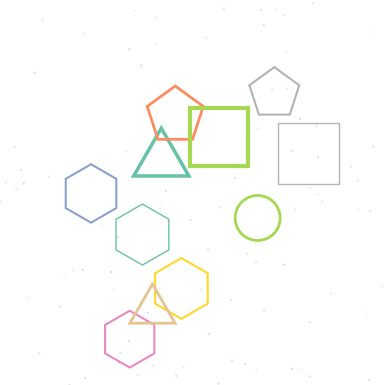[{"shape": "hexagon", "thickness": 1, "radius": 0.4, "center": [0.37, 0.391]}, {"shape": "triangle", "thickness": 2.5, "radius": 0.41, "center": [0.419, 0.584]}, {"shape": "pentagon", "thickness": 2, "radius": 0.38, "center": [0.455, 0.7]}, {"shape": "hexagon", "thickness": 1.5, "radius": 0.38, "center": [0.236, 0.498]}, {"shape": "hexagon", "thickness": 1.5, "radius": 0.37, "center": [0.337, 0.119]}, {"shape": "square", "thickness": 3, "radius": 0.37, "center": [0.569, 0.644]}, {"shape": "circle", "thickness": 2, "radius": 0.29, "center": [0.669, 0.434]}, {"shape": "hexagon", "thickness": 1.5, "radius": 0.39, "center": [0.471, 0.251]}, {"shape": "triangle", "thickness": 2, "radius": 0.34, "center": [0.396, 0.194]}, {"shape": "pentagon", "thickness": 1.5, "radius": 0.34, "center": [0.713, 0.757]}, {"shape": "square", "thickness": 1, "radius": 0.39, "center": [0.802, 0.601]}]